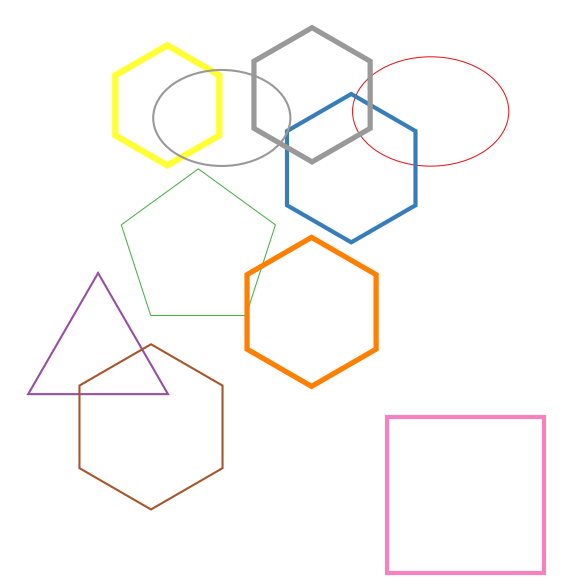[{"shape": "oval", "thickness": 0.5, "radius": 0.68, "center": [0.746, 0.806]}, {"shape": "hexagon", "thickness": 2, "radius": 0.64, "center": [0.608, 0.708]}, {"shape": "pentagon", "thickness": 0.5, "radius": 0.7, "center": [0.343, 0.566]}, {"shape": "triangle", "thickness": 1, "radius": 0.7, "center": [0.17, 0.387]}, {"shape": "hexagon", "thickness": 2.5, "radius": 0.65, "center": [0.54, 0.459]}, {"shape": "hexagon", "thickness": 3, "radius": 0.52, "center": [0.29, 0.817]}, {"shape": "hexagon", "thickness": 1, "radius": 0.72, "center": [0.261, 0.26]}, {"shape": "square", "thickness": 2, "radius": 0.68, "center": [0.806, 0.142]}, {"shape": "oval", "thickness": 1, "radius": 0.59, "center": [0.384, 0.795]}, {"shape": "hexagon", "thickness": 2.5, "radius": 0.58, "center": [0.54, 0.835]}]